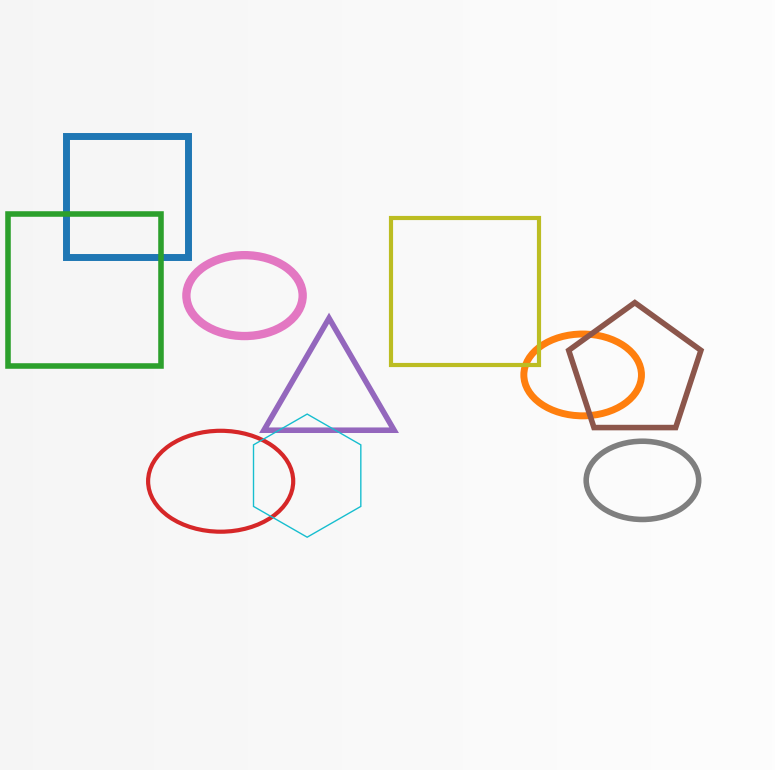[{"shape": "square", "thickness": 2.5, "radius": 0.39, "center": [0.164, 0.745]}, {"shape": "oval", "thickness": 2.5, "radius": 0.38, "center": [0.752, 0.513]}, {"shape": "square", "thickness": 2, "radius": 0.49, "center": [0.109, 0.623]}, {"shape": "oval", "thickness": 1.5, "radius": 0.47, "center": [0.285, 0.375]}, {"shape": "triangle", "thickness": 2, "radius": 0.48, "center": [0.425, 0.49]}, {"shape": "pentagon", "thickness": 2, "radius": 0.45, "center": [0.819, 0.517]}, {"shape": "oval", "thickness": 3, "radius": 0.38, "center": [0.316, 0.616]}, {"shape": "oval", "thickness": 2, "radius": 0.36, "center": [0.829, 0.376]}, {"shape": "square", "thickness": 1.5, "radius": 0.48, "center": [0.6, 0.622]}, {"shape": "hexagon", "thickness": 0.5, "radius": 0.4, "center": [0.396, 0.382]}]